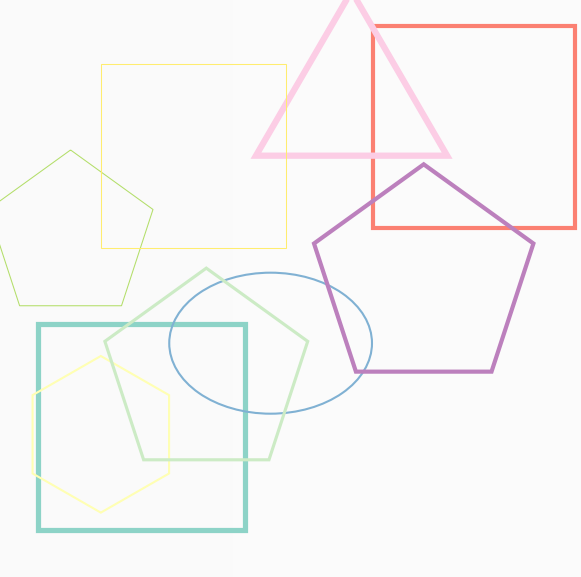[{"shape": "square", "thickness": 2.5, "radius": 0.89, "center": [0.243, 0.26]}, {"shape": "hexagon", "thickness": 1, "radius": 0.68, "center": [0.173, 0.247]}, {"shape": "square", "thickness": 2, "radius": 0.87, "center": [0.816, 0.779]}, {"shape": "oval", "thickness": 1, "radius": 0.87, "center": [0.466, 0.405]}, {"shape": "pentagon", "thickness": 0.5, "radius": 0.75, "center": [0.121, 0.59]}, {"shape": "triangle", "thickness": 3, "radius": 0.95, "center": [0.605, 0.825]}, {"shape": "pentagon", "thickness": 2, "radius": 0.99, "center": [0.729, 0.516]}, {"shape": "pentagon", "thickness": 1.5, "radius": 0.92, "center": [0.355, 0.351]}, {"shape": "square", "thickness": 0.5, "radius": 0.8, "center": [0.333, 0.729]}]